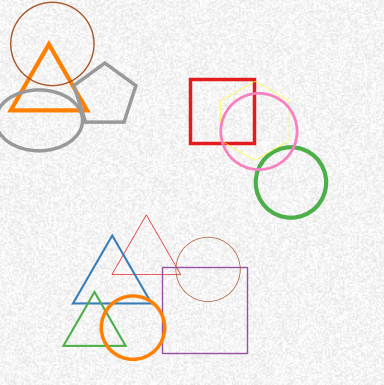[{"shape": "square", "thickness": 2.5, "radius": 0.41, "center": [0.576, 0.712]}, {"shape": "triangle", "thickness": 0.5, "radius": 0.52, "center": [0.38, 0.339]}, {"shape": "triangle", "thickness": 1.5, "radius": 0.59, "center": [0.292, 0.271]}, {"shape": "circle", "thickness": 3, "radius": 0.46, "center": [0.756, 0.526]}, {"shape": "triangle", "thickness": 1.5, "radius": 0.47, "center": [0.246, 0.148]}, {"shape": "square", "thickness": 1, "radius": 0.55, "center": [0.532, 0.195]}, {"shape": "triangle", "thickness": 3, "radius": 0.57, "center": [0.127, 0.771]}, {"shape": "circle", "thickness": 2.5, "radius": 0.41, "center": [0.345, 0.149]}, {"shape": "hexagon", "thickness": 0.5, "radius": 0.51, "center": [0.662, 0.686]}, {"shape": "circle", "thickness": 1, "radius": 0.54, "center": [0.136, 0.886]}, {"shape": "circle", "thickness": 0.5, "radius": 0.42, "center": [0.54, 0.3]}, {"shape": "circle", "thickness": 2, "radius": 0.5, "center": [0.673, 0.659]}, {"shape": "pentagon", "thickness": 2.5, "radius": 0.42, "center": [0.272, 0.751]}, {"shape": "oval", "thickness": 2.5, "radius": 0.56, "center": [0.101, 0.687]}]